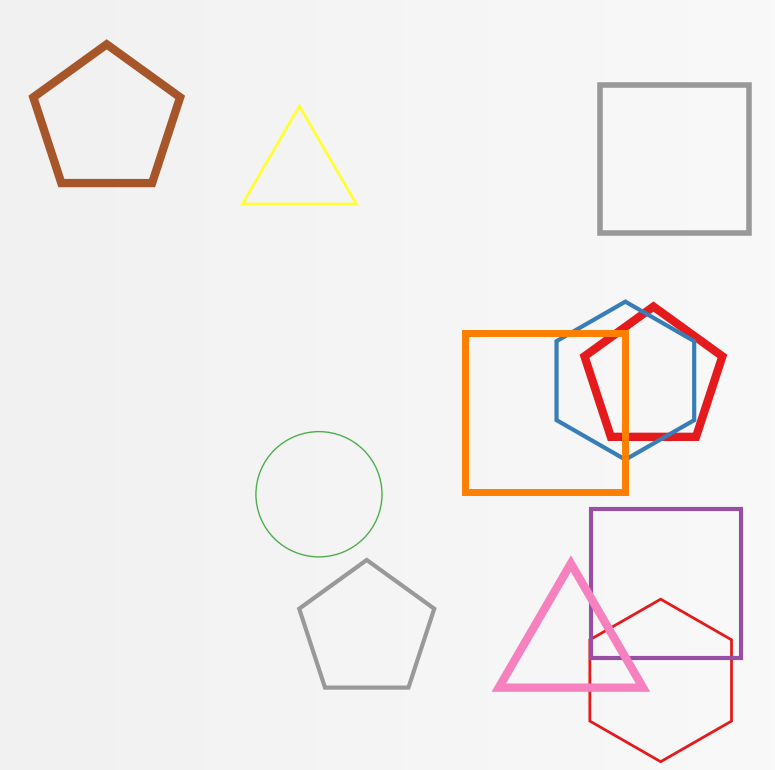[{"shape": "pentagon", "thickness": 3, "radius": 0.47, "center": [0.843, 0.508]}, {"shape": "hexagon", "thickness": 1, "radius": 0.53, "center": [0.852, 0.116]}, {"shape": "hexagon", "thickness": 1.5, "radius": 0.51, "center": [0.807, 0.506]}, {"shape": "circle", "thickness": 0.5, "radius": 0.41, "center": [0.412, 0.358]}, {"shape": "square", "thickness": 1.5, "radius": 0.48, "center": [0.859, 0.243]}, {"shape": "square", "thickness": 2.5, "radius": 0.52, "center": [0.703, 0.464]}, {"shape": "triangle", "thickness": 1, "radius": 0.42, "center": [0.386, 0.777]}, {"shape": "pentagon", "thickness": 3, "radius": 0.5, "center": [0.138, 0.843]}, {"shape": "triangle", "thickness": 3, "radius": 0.54, "center": [0.737, 0.161]}, {"shape": "pentagon", "thickness": 1.5, "radius": 0.46, "center": [0.473, 0.181]}, {"shape": "square", "thickness": 2, "radius": 0.48, "center": [0.87, 0.793]}]